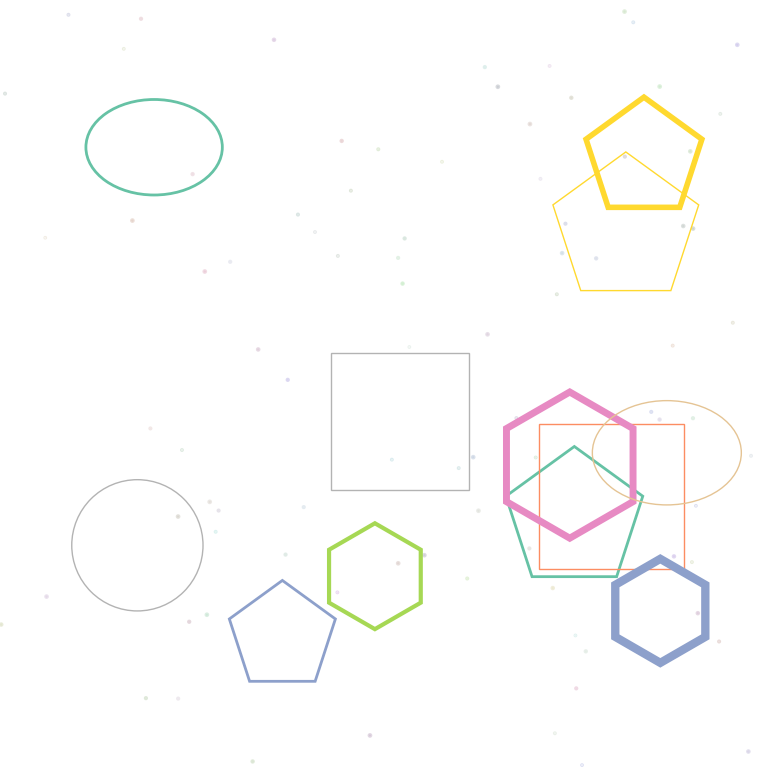[{"shape": "oval", "thickness": 1, "radius": 0.44, "center": [0.2, 0.809]}, {"shape": "pentagon", "thickness": 1, "radius": 0.47, "center": [0.746, 0.327]}, {"shape": "square", "thickness": 0.5, "radius": 0.47, "center": [0.795, 0.355]}, {"shape": "pentagon", "thickness": 1, "radius": 0.36, "center": [0.367, 0.174]}, {"shape": "hexagon", "thickness": 3, "radius": 0.34, "center": [0.858, 0.207]}, {"shape": "hexagon", "thickness": 2.5, "radius": 0.47, "center": [0.74, 0.396]}, {"shape": "hexagon", "thickness": 1.5, "radius": 0.34, "center": [0.487, 0.252]}, {"shape": "pentagon", "thickness": 2, "radius": 0.4, "center": [0.836, 0.795]}, {"shape": "pentagon", "thickness": 0.5, "radius": 0.5, "center": [0.813, 0.703]}, {"shape": "oval", "thickness": 0.5, "radius": 0.48, "center": [0.866, 0.412]}, {"shape": "square", "thickness": 0.5, "radius": 0.45, "center": [0.519, 0.452]}, {"shape": "circle", "thickness": 0.5, "radius": 0.43, "center": [0.178, 0.292]}]